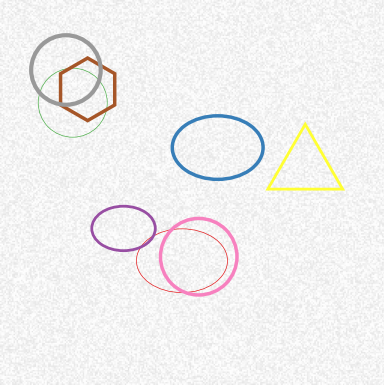[{"shape": "oval", "thickness": 0.5, "radius": 0.59, "center": [0.473, 0.323]}, {"shape": "oval", "thickness": 2.5, "radius": 0.59, "center": [0.565, 0.617]}, {"shape": "circle", "thickness": 0.5, "radius": 0.45, "center": [0.189, 0.733]}, {"shape": "oval", "thickness": 2, "radius": 0.41, "center": [0.321, 0.407]}, {"shape": "triangle", "thickness": 2, "radius": 0.56, "center": [0.793, 0.565]}, {"shape": "hexagon", "thickness": 2.5, "radius": 0.41, "center": [0.228, 0.768]}, {"shape": "circle", "thickness": 2.5, "radius": 0.5, "center": [0.516, 0.333]}, {"shape": "circle", "thickness": 3, "radius": 0.45, "center": [0.171, 0.818]}]